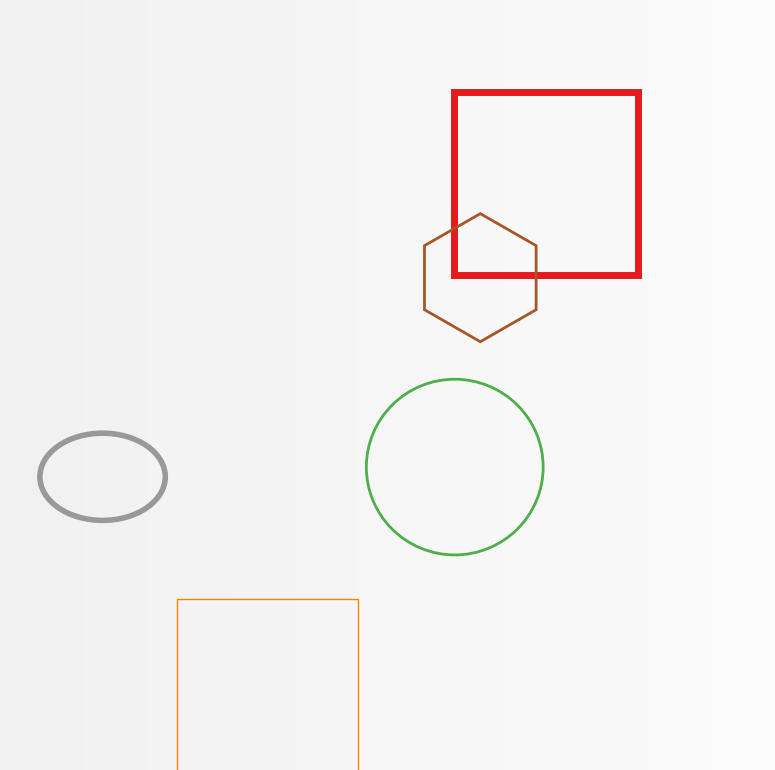[{"shape": "square", "thickness": 2.5, "radius": 0.6, "center": [0.705, 0.762]}, {"shape": "circle", "thickness": 1, "radius": 0.57, "center": [0.587, 0.393]}, {"shape": "square", "thickness": 0.5, "radius": 0.58, "center": [0.345, 0.105]}, {"shape": "hexagon", "thickness": 1, "radius": 0.42, "center": [0.62, 0.639]}, {"shape": "oval", "thickness": 2, "radius": 0.4, "center": [0.132, 0.381]}]